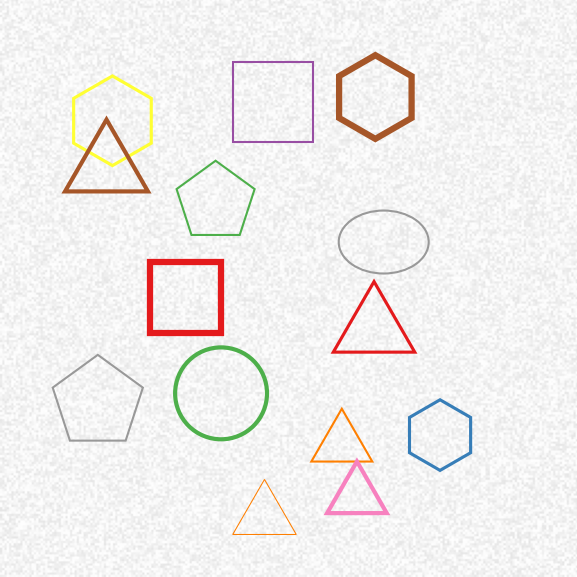[{"shape": "square", "thickness": 3, "radius": 0.31, "center": [0.322, 0.484]}, {"shape": "triangle", "thickness": 1.5, "radius": 0.41, "center": [0.648, 0.43]}, {"shape": "hexagon", "thickness": 1.5, "radius": 0.31, "center": [0.762, 0.246]}, {"shape": "circle", "thickness": 2, "radius": 0.4, "center": [0.383, 0.318]}, {"shape": "pentagon", "thickness": 1, "radius": 0.36, "center": [0.373, 0.65]}, {"shape": "square", "thickness": 1, "radius": 0.34, "center": [0.473, 0.822]}, {"shape": "triangle", "thickness": 1, "radius": 0.3, "center": [0.592, 0.23]}, {"shape": "triangle", "thickness": 0.5, "radius": 0.32, "center": [0.458, 0.105]}, {"shape": "hexagon", "thickness": 1.5, "radius": 0.39, "center": [0.195, 0.79]}, {"shape": "triangle", "thickness": 2, "radius": 0.41, "center": [0.184, 0.709]}, {"shape": "hexagon", "thickness": 3, "radius": 0.36, "center": [0.65, 0.831]}, {"shape": "triangle", "thickness": 2, "radius": 0.3, "center": [0.618, 0.14]}, {"shape": "pentagon", "thickness": 1, "radius": 0.41, "center": [0.169, 0.303]}, {"shape": "oval", "thickness": 1, "radius": 0.39, "center": [0.664, 0.58]}]